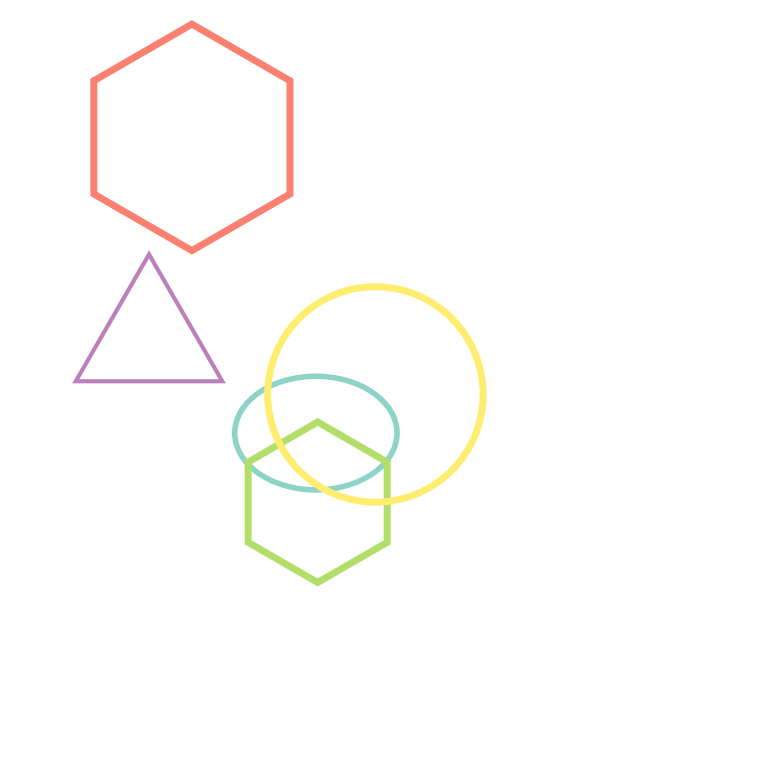[{"shape": "oval", "thickness": 2, "radius": 0.53, "center": [0.41, 0.438]}, {"shape": "hexagon", "thickness": 2.5, "radius": 0.74, "center": [0.249, 0.822]}, {"shape": "hexagon", "thickness": 2.5, "radius": 0.52, "center": [0.413, 0.348]}, {"shape": "triangle", "thickness": 1.5, "radius": 0.55, "center": [0.194, 0.56]}, {"shape": "circle", "thickness": 2.5, "radius": 0.7, "center": [0.488, 0.488]}]